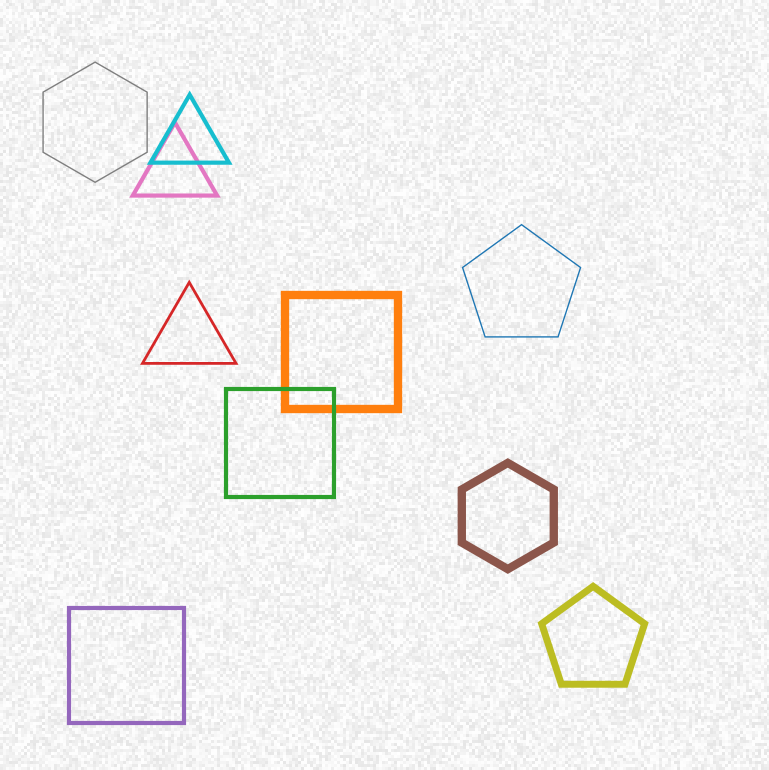[{"shape": "pentagon", "thickness": 0.5, "radius": 0.4, "center": [0.677, 0.628]}, {"shape": "square", "thickness": 3, "radius": 0.37, "center": [0.443, 0.543]}, {"shape": "square", "thickness": 1.5, "radius": 0.35, "center": [0.364, 0.425]}, {"shape": "triangle", "thickness": 1, "radius": 0.35, "center": [0.246, 0.563]}, {"shape": "square", "thickness": 1.5, "radius": 0.37, "center": [0.164, 0.136]}, {"shape": "hexagon", "thickness": 3, "radius": 0.34, "center": [0.659, 0.33]}, {"shape": "triangle", "thickness": 1.5, "radius": 0.32, "center": [0.227, 0.778]}, {"shape": "hexagon", "thickness": 0.5, "radius": 0.39, "center": [0.124, 0.841]}, {"shape": "pentagon", "thickness": 2.5, "radius": 0.35, "center": [0.77, 0.168]}, {"shape": "triangle", "thickness": 1.5, "radius": 0.29, "center": [0.246, 0.818]}]